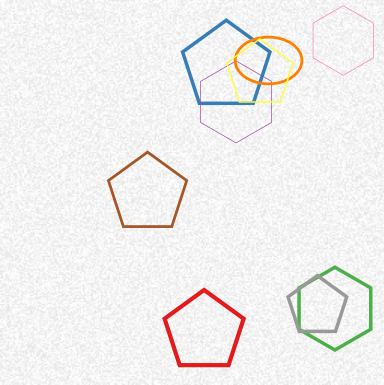[{"shape": "pentagon", "thickness": 3, "radius": 0.54, "center": [0.53, 0.139]}, {"shape": "pentagon", "thickness": 2.5, "radius": 0.6, "center": [0.588, 0.828]}, {"shape": "hexagon", "thickness": 2.5, "radius": 0.54, "center": [0.87, 0.198]}, {"shape": "hexagon", "thickness": 0.5, "radius": 0.53, "center": [0.613, 0.735]}, {"shape": "oval", "thickness": 2, "radius": 0.43, "center": [0.698, 0.843]}, {"shape": "pentagon", "thickness": 1, "radius": 0.45, "center": [0.675, 0.808]}, {"shape": "pentagon", "thickness": 2, "radius": 0.53, "center": [0.383, 0.498]}, {"shape": "hexagon", "thickness": 0.5, "radius": 0.45, "center": [0.891, 0.895]}, {"shape": "pentagon", "thickness": 2.5, "radius": 0.4, "center": [0.824, 0.204]}]